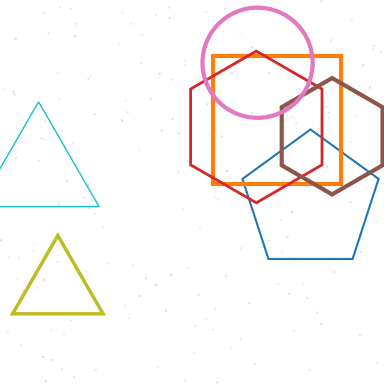[{"shape": "pentagon", "thickness": 1.5, "radius": 0.93, "center": [0.807, 0.478]}, {"shape": "square", "thickness": 3, "radius": 0.83, "center": [0.72, 0.688]}, {"shape": "hexagon", "thickness": 2, "radius": 0.99, "center": [0.666, 0.67]}, {"shape": "hexagon", "thickness": 3, "radius": 0.76, "center": [0.863, 0.646]}, {"shape": "circle", "thickness": 3, "radius": 0.72, "center": [0.669, 0.837]}, {"shape": "triangle", "thickness": 2.5, "radius": 0.68, "center": [0.15, 0.253]}, {"shape": "triangle", "thickness": 1, "radius": 0.91, "center": [0.1, 0.554]}]